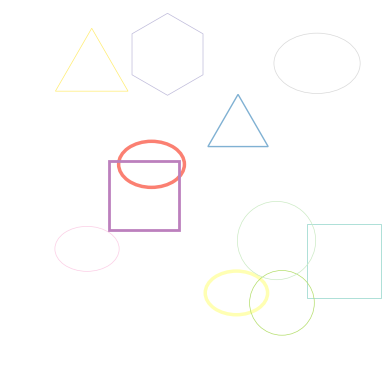[{"shape": "square", "thickness": 0.5, "radius": 0.49, "center": [0.893, 0.322]}, {"shape": "oval", "thickness": 2.5, "radius": 0.4, "center": [0.614, 0.239]}, {"shape": "hexagon", "thickness": 0.5, "radius": 0.53, "center": [0.435, 0.859]}, {"shape": "oval", "thickness": 2.5, "radius": 0.43, "center": [0.394, 0.573]}, {"shape": "triangle", "thickness": 1, "radius": 0.45, "center": [0.618, 0.664]}, {"shape": "circle", "thickness": 0.5, "radius": 0.42, "center": [0.732, 0.213]}, {"shape": "oval", "thickness": 0.5, "radius": 0.42, "center": [0.226, 0.354]}, {"shape": "oval", "thickness": 0.5, "radius": 0.56, "center": [0.824, 0.835]}, {"shape": "square", "thickness": 2, "radius": 0.45, "center": [0.374, 0.492]}, {"shape": "circle", "thickness": 0.5, "radius": 0.51, "center": [0.718, 0.375]}, {"shape": "triangle", "thickness": 0.5, "radius": 0.54, "center": [0.238, 0.818]}]